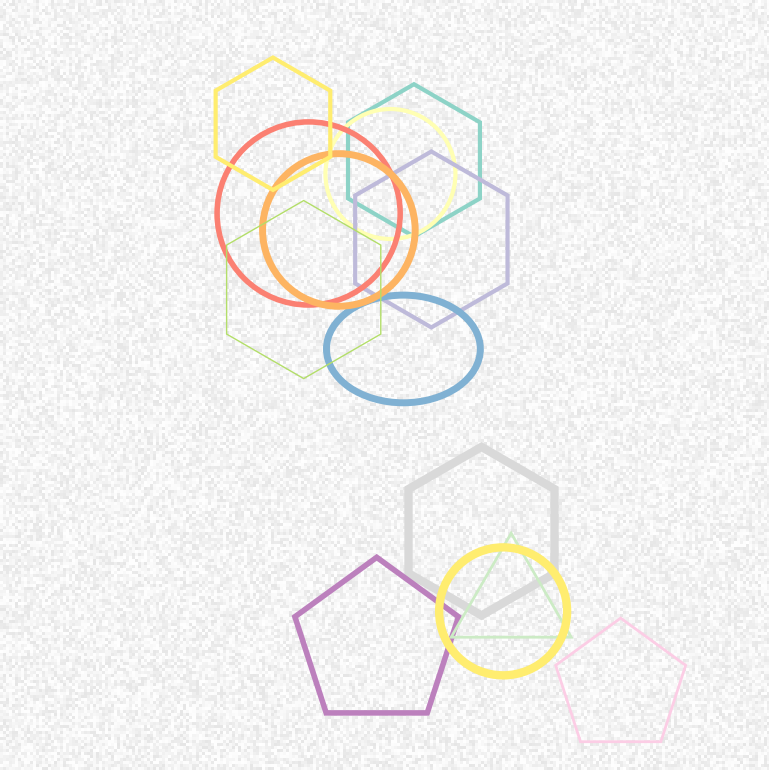[{"shape": "hexagon", "thickness": 1.5, "radius": 0.49, "center": [0.538, 0.792]}, {"shape": "circle", "thickness": 1.5, "radius": 0.42, "center": [0.507, 0.774]}, {"shape": "hexagon", "thickness": 1.5, "radius": 0.57, "center": [0.56, 0.689]}, {"shape": "circle", "thickness": 2, "radius": 0.59, "center": [0.401, 0.723]}, {"shape": "oval", "thickness": 2.5, "radius": 0.5, "center": [0.524, 0.547]}, {"shape": "circle", "thickness": 2.5, "radius": 0.5, "center": [0.44, 0.701]}, {"shape": "hexagon", "thickness": 0.5, "radius": 0.58, "center": [0.394, 0.624]}, {"shape": "pentagon", "thickness": 1, "radius": 0.44, "center": [0.806, 0.109]}, {"shape": "hexagon", "thickness": 3, "radius": 0.55, "center": [0.625, 0.31]}, {"shape": "pentagon", "thickness": 2, "radius": 0.56, "center": [0.489, 0.165]}, {"shape": "triangle", "thickness": 1, "radius": 0.45, "center": [0.664, 0.217]}, {"shape": "hexagon", "thickness": 1.5, "radius": 0.43, "center": [0.354, 0.839]}, {"shape": "circle", "thickness": 3, "radius": 0.42, "center": [0.653, 0.206]}]